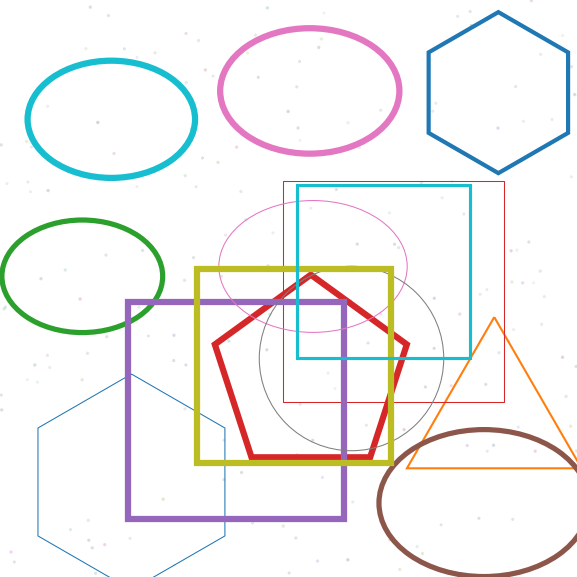[{"shape": "hexagon", "thickness": 0.5, "radius": 0.93, "center": [0.228, 0.165]}, {"shape": "hexagon", "thickness": 2, "radius": 0.7, "center": [0.863, 0.839]}, {"shape": "triangle", "thickness": 1, "radius": 0.87, "center": [0.856, 0.276]}, {"shape": "oval", "thickness": 2.5, "radius": 0.7, "center": [0.143, 0.521]}, {"shape": "square", "thickness": 0.5, "radius": 0.96, "center": [0.682, 0.494]}, {"shape": "pentagon", "thickness": 3, "radius": 0.87, "center": [0.538, 0.349]}, {"shape": "square", "thickness": 3, "radius": 0.94, "center": [0.408, 0.289]}, {"shape": "oval", "thickness": 2.5, "radius": 0.91, "center": [0.838, 0.128]}, {"shape": "oval", "thickness": 0.5, "radius": 0.82, "center": [0.542, 0.538]}, {"shape": "oval", "thickness": 3, "radius": 0.78, "center": [0.536, 0.842]}, {"shape": "circle", "thickness": 0.5, "radius": 0.8, "center": [0.609, 0.378]}, {"shape": "square", "thickness": 3, "radius": 0.84, "center": [0.51, 0.366]}, {"shape": "oval", "thickness": 3, "radius": 0.72, "center": [0.193, 0.793]}, {"shape": "square", "thickness": 1.5, "radius": 0.75, "center": [0.664, 0.529]}]